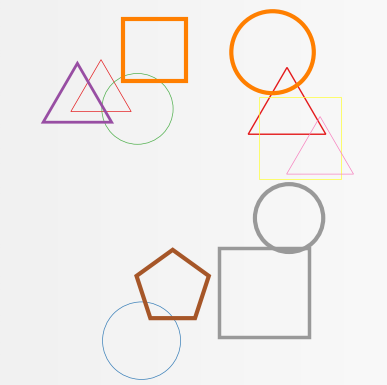[{"shape": "triangle", "thickness": 1, "radius": 0.58, "center": [0.741, 0.709]}, {"shape": "triangle", "thickness": 0.5, "radius": 0.45, "center": [0.261, 0.755]}, {"shape": "circle", "thickness": 0.5, "radius": 0.5, "center": [0.365, 0.115]}, {"shape": "circle", "thickness": 0.5, "radius": 0.46, "center": [0.355, 0.717]}, {"shape": "triangle", "thickness": 2, "radius": 0.51, "center": [0.2, 0.734]}, {"shape": "square", "thickness": 3, "radius": 0.4, "center": [0.399, 0.87]}, {"shape": "circle", "thickness": 3, "radius": 0.53, "center": [0.703, 0.864]}, {"shape": "square", "thickness": 0.5, "radius": 0.53, "center": [0.775, 0.641]}, {"shape": "pentagon", "thickness": 3, "radius": 0.49, "center": [0.446, 0.253]}, {"shape": "triangle", "thickness": 0.5, "radius": 0.5, "center": [0.826, 0.598]}, {"shape": "square", "thickness": 2.5, "radius": 0.58, "center": [0.68, 0.24]}, {"shape": "circle", "thickness": 3, "radius": 0.44, "center": [0.746, 0.434]}]